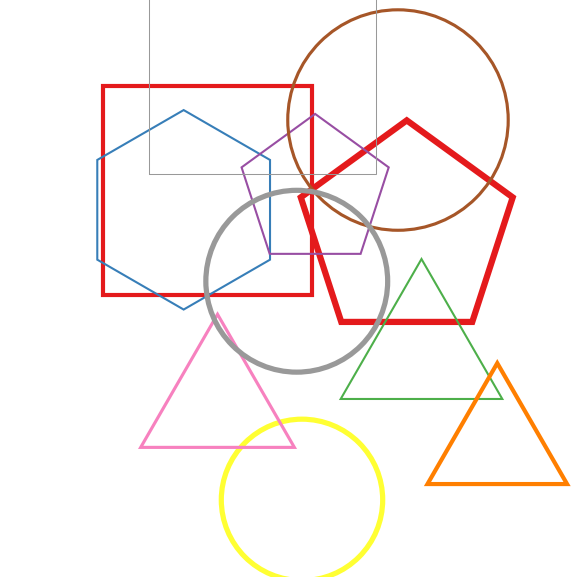[{"shape": "square", "thickness": 2, "radius": 0.9, "center": [0.359, 0.669]}, {"shape": "pentagon", "thickness": 3, "radius": 0.96, "center": [0.704, 0.598]}, {"shape": "hexagon", "thickness": 1, "radius": 0.86, "center": [0.318, 0.636]}, {"shape": "triangle", "thickness": 1, "radius": 0.81, "center": [0.73, 0.389]}, {"shape": "pentagon", "thickness": 1, "radius": 0.67, "center": [0.546, 0.668]}, {"shape": "triangle", "thickness": 2, "radius": 0.7, "center": [0.861, 0.231]}, {"shape": "circle", "thickness": 2.5, "radius": 0.7, "center": [0.523, 0.134]}, {"shape": "circle", "thickness": 1.5, "radius": 0.95, "center": [0.689, 0.791]}, {"shape": "triangle", "thickness": 1.5, "radius": 0.77, "center": [0.377, 0.301]}, {"shape": "square", "thickness": 0.5, "radius": 0.98, "center": [0.454, 0.894]}, {"shape": "circle", "thickness": 2.5, "radius": 0.79, "center": [0.514, 0.512]}]